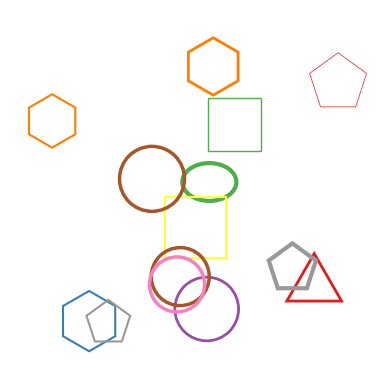[{"shape": "pentagon", "thickness": 0.5, "radius": 0.39, "center": [0.878, 0.785]}, {"shape": "triangle", "thickness": 2, "radius": 0.41, "center": [0.816, 0.259]}, {"shape": "hexagon", "thickness": 1.5, "radius": 0.39, "center": [0.232, 0.166]}, {"shape": "oval", "thickness": 3, "radius": 0.35, "center": [0.544, 0.527]}, {"shape": "square", "thickness": 1, "radius": 0.34, "center": [0.61, 0.677]}, {"shape": "circle", "thickness": 2, "radius": 0.41, "center": [0.537, 0.197]}, {"shape": "hexagon", "thickness": 2, "radius": 0.37, "center": [0.554, 0.827]}, {"shape": "hexagon", "thickness": 1.5, "radius": 0.35, "center": [0.135, 0.686]}, {"shape": "square", "thickness": 1.5, "radius": 0.4, "center": [0.508, 0.409]}, {"shape": "circle", "thickness": 2.5, "radius": 0.38, "center": [0.468, 0.282]}, {"shape": "circle", "thickness": 2.5, "radius": 0.42, "center": [0.395, 0.535]}, {"shape": "circle", "thickness": 2.5, "radius": 0.36, "center": [0.46, 0.261]}, {"shape": "pentagon", "thickness": 1.5, "radius": 0.3, "center": [0.281, 0.161]}, {"shape": "pentagon", "thickness": 3, "radius": 0.32, "center": [0.759, 0.303]}]